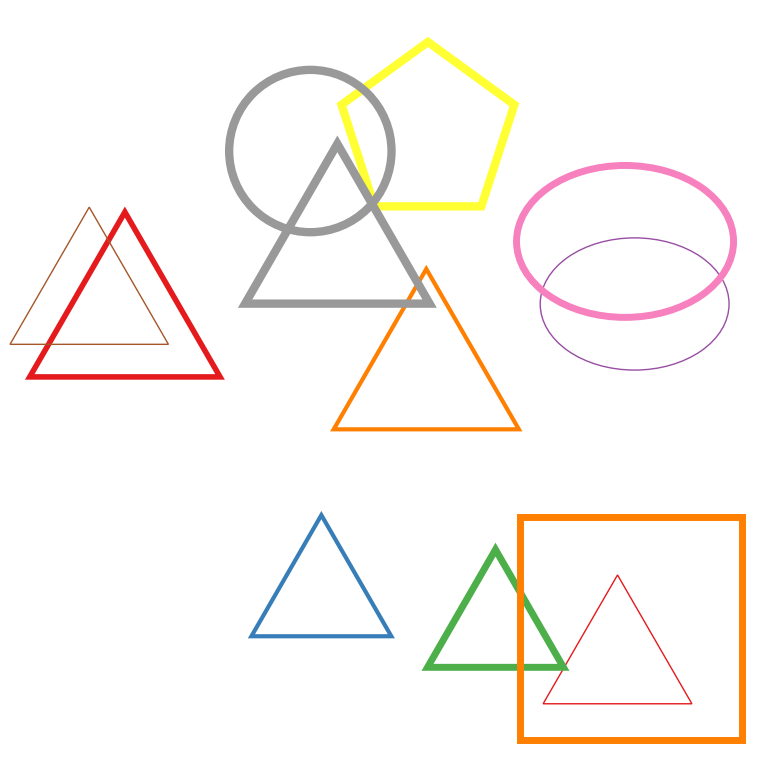[{"shape": "triangle", "thickness": 0.5, "radius": 0.56, "center": [0.802, 0.142]}, {"shape": "triangle", "thickness": 2, "radius": 0.71, "center": [0.162, 0.582]}, {"shape": "triangle", "thickness": 1.5, "radius": 0.52, "center": [0.417, 0.226]}, {"shape": "triangle", "thickness": 2.5, "radius": 0.51, "center": [0.643, 0.184]}, {"shape": "oval", "thickness": 0.5, "radius": 0.61, "center": [0.824, 0.605]}, {"shape": "triangle", "thickness": 1.5, "radius": 0.69, "center": [0.554, 0.512]}, {"shape": "square", "thickness": 2.5, "radius": 0.72, "center": [0.82, 0.184]}, {"shape": "pentagon", "thickness": 3, "radius": 0.59, "center": [0.556, 0.827]}, {"shape": "triangle", "thickness": 0.5, "radius": 0.59, "center": [0.116, 0.612]}, {"shape": "oval", "thickness": 2.5, "radius": 0.7, "center": [0.812, 0.686]}, {"shape": "circle", "thickness": 3, "radius": 0.53, "center": [0.403, 0.804]}, {"shape": "triangle", "thickness": 3, "radius": 0.69, "center": [0.438, 0.675]}]